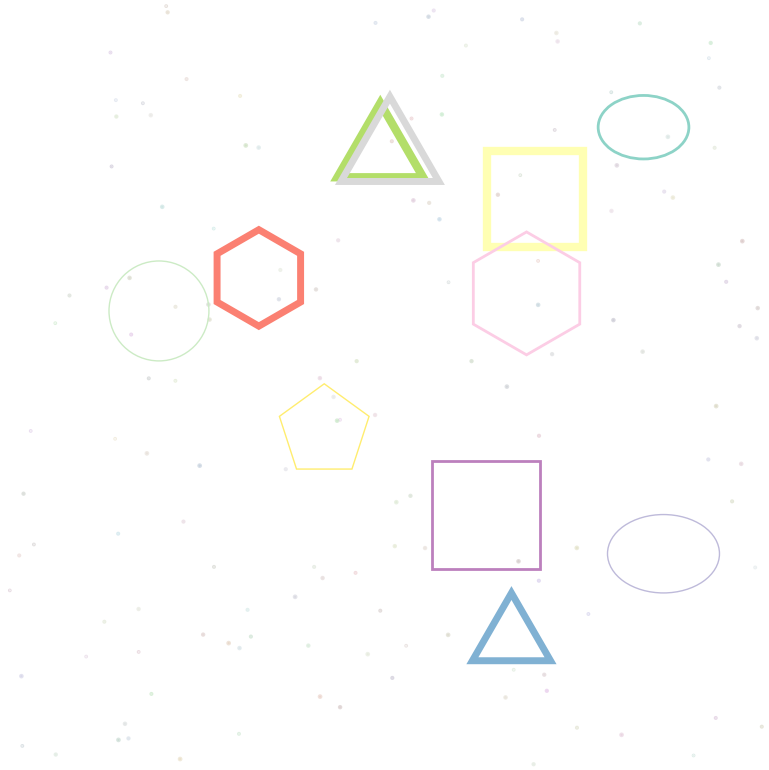[{"shape": "oval", "thickness": 1, "radius": 0.29, "center": [0.836, 0.835]}, {"shape": "square", "thickness": 3, "radius": 0.31, "center": [0.695, 0.741]}, {"shape": "oval", "thickness": 0.5, "radius": 0.36, "center": [0.862, 0.281]}, {"shape": "hexagon", "thickness": 2.5, "radius": 0.31, "center": [0.336, 0.639]}, {"shape": "triangle", "thickness": 2.5, "radius": 0.29, "center": [0.664, 0.171]}, {"shape": "triangle", "thickness": 3, "radius": 0.32, "center": [0.494, 0.802]}, {"shape": "hexagon", "thickness": 1, "radius": 0.4, "center": [0.684, 0.619]}, {"shape": "triangle", "thickness": 2.5, "radius": 0.37, "center": [0.506, 0.801]}, {"shape": "square", "thickness": 1, "radius": 0.35, "center": [0.631, 0.331]}, {"shape": "circle", "thickness": 0.5, "radius": 0.32, "center": [0.206, 0.596]}, {"shape": "pentagon", "thickness": 0.5, "radius": 0.31, "center": [0.421, 0.44]}]